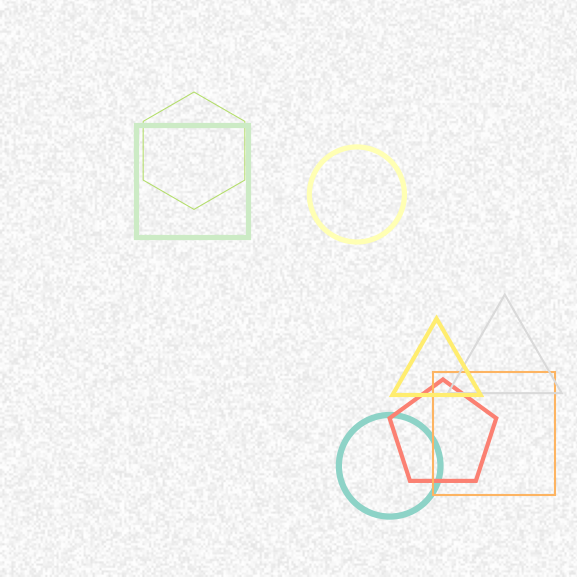[{"shape": "circle", "thickness": 3, "radius": 0.44, "center": [0.675, 0.193]}, {"shape": "circle", "thickness": 2.5, "radius": 0.41, "center": [0.618, 0.662]}, {"shape": "pentagon", "thickness": 2, "radius": 0.49, "center": [0.767, 0.245]}, {"shape": "square", "thickness": 1, "radius": 0.53, "center": [0.856, 0.249]}, {"shape": "hexagon", "thickness": 0.5, "radius": 0.51, "center": [0.336, 0.738]}, {"shape": "triangle", "thickness": 1, "radius": 0.57, "center": [0.874, 0.375]}, {"shape": "square", "thickness": 2.5, "radius": 0.48, "center": [0.332, 0.686]}, {"shape": "triangle", "thickness": 2, "radius": 0.44, "center": [0.756, 0.359]}]